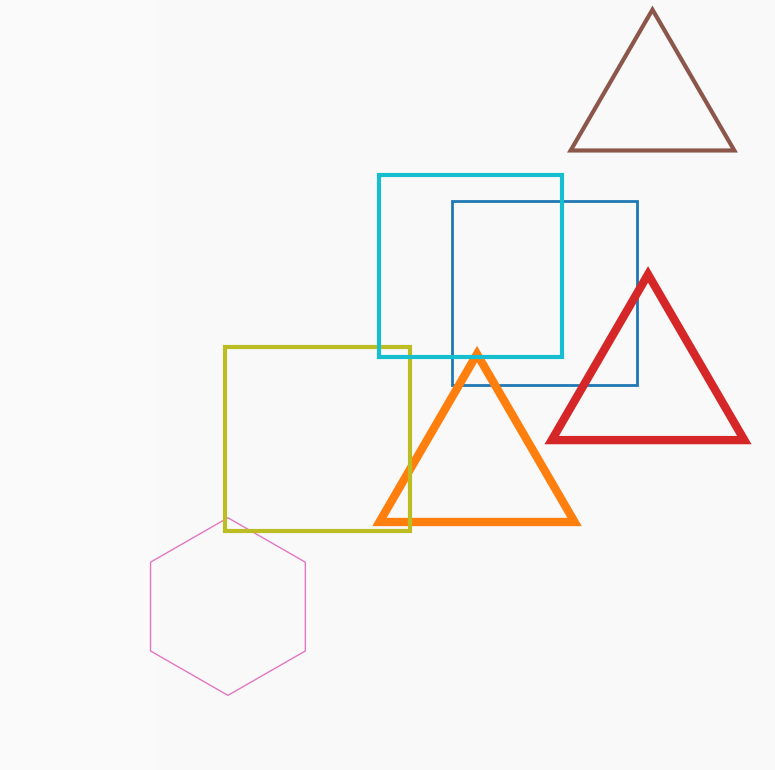[{"shape": "square", "thickness": 1, "radius": 0.6, "center": [0.703, 0.619]}, {"shape": "triangle", "thickness": 3, "radius": 0.73, "center": [0.616, 0.395]}, {"shape": "triangle", "thickness": 3, "radius": 0.72, "center": [0.836, 0.5]}, {"shape": "triangle", "thickness": 1.5, "radius": 0.61, "center": [0.842, 0.866]}, {"shape": "hexagon", "thickness": 0.5, "radius": 0.58, "center": [0.294, 0.212]}, {"shape": "square", "thickness": 1.5, "radius": 0.6, "center": [0.409, 0.43]}, {"shape": "square", "thickness": 1.5, "radius": 0.59, "center": [0.607, 0.654]}]